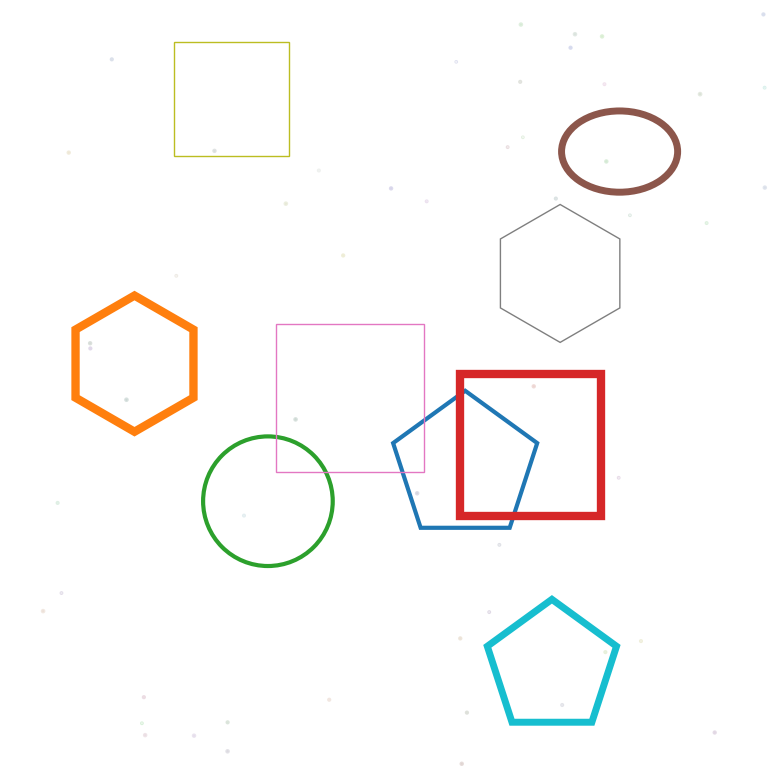[{"shape": "pentagon", "thickness": 1.5, "radius": 0.49, "center": [0.604, 0.394]}, {"shape": "hexagon", "thickness": 3, "radius": 0.44, "center": [0.175, 0.528]}, {"shape": "circle", "thickness": 1.5, "radius": 0.42, "center": [0.348, 0.349]}, {"shape": "square", "thickness": 3, "radius": 0.46, "center": [0.689, 0.422]}, {"shape": "oval", "thickness": 2.5, "radius": 0.38, "center": [0.805, 0.803]}, {"shape": "square", "thickness": 0.5, "radius": 0.48, "center": [0.455, 0.483]}, {"shape": "hexagon", "thickness": 0.5, "radius": 0.45, "center": [0.727, 0.645]}, {"shape": "square", "thickness": 0.5, "radius": 0.37, "center": [0.301, 0.871]}, {"shape": "pentagon", "thickness": 2.5, "radius": 0.44, "center": [0.717, 0.133]}]